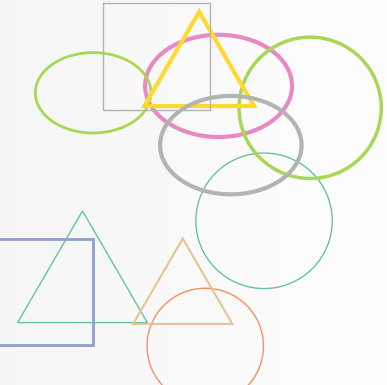[{"shape": "circle", "thickness": 1, "radius": 0.88, "center": [0.681, 0.427]}, {"shape": "triangle", "thickness": 1, "radius": 0.97, "center": [0.213, 0.259]}, {"shape": "circle", "thickness": 1, "radius": 0.75, "center": [0.53, 0.101]}, {"shape": "square", "thickness": 2, "radius": 0.69, "center": [0.1, 0.242]}, {"shape": "oval", "thickness": 3, "radius": 0.95, "center": [0.564, 0.777]}, {"shape": "circle", "thickness": 2.5, "radius": 0.92, "center": [0.8, 0.72]}, {"shape": "oval", "thickness": 2, "radius": 0.75, "center": [0.24, 0.759]}, {"shape": "triangle", "thickness": 3, "radius": 0.82, "center": [0.514, 0.806]}, {"shape": "triangle", "thickness": 1.5, "radius": 0.74, "center": [0.472, 0.233]}, {"shape": "square", "thickness": 1, "radius": 0.69, "center": [0.404, 0.853]}, {"shape": "oval", "thickness": 3, "radius": 0.91, "center": [0.596, 0.623]}]